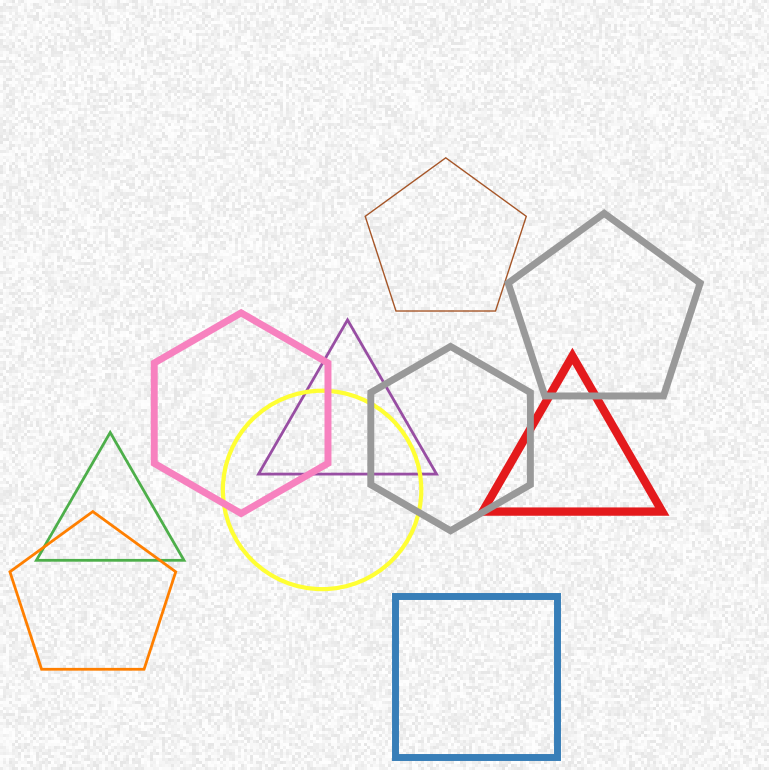[{"shape": "triangle", "thickness": 3, "radius": 0.67, "center": [0.743, 0.403]}, {"shape": "square", "thickness": 2.5, "radius": 0.53, "center": [0.619, 0.121]}, {"shape": "triangle", "thickness": 1, "radius": 0.55, "center": [0.143, 0.328]}, {"shape": "triangle", "thickness": 1, "radius": 0.67, "center": [0.451, 0.451]}, {"shape": "pentagon", "thickness": 1, "radius": 0.57, "center": [0.121, 0.222]}, {"shape": "circle", "thickness": 1.5, "radius": 0.64, "center": [0.418, 0.364]}, {"shape": "pentagon", "thickness": 0.5, "radius": 0.55, "center": [0.579, 0.685]}, {"shape": "hexagon", "thickness": 2.5, "radius": 0.65, "center": [0.313, 0.463]}, {"shape": "pentagon", "thickness": 2.5, "radius": 0.66, "center": [0.785, 0.592]}, {"shape": "hexagon", "thickness": 2.5, "radius": 0.6, "center": [0.585, 0.43]}]